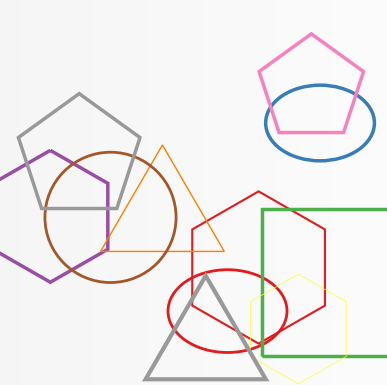[{"shape": "hexagon", "thickness": 1.5, "radius": 0.99, "center": [0.667, 0.305]}, {"shape": "oval", "thickness": 2, "radius": 0.77, "center": [0.587, 0.192]}, {"shape": "oval", "thickness": 2.5, "radius": 0.7, "center": [0.826, 0.681]}, {"shape": "square", "thickness": 2.5, "radius": 0.96, "center": [0.869, 0.266]}, {"shape": "hexagon", "thickness": 2.5, "radius": 0.86, "center": [0.13, 0.438]}, {"shape": "triangle", "thickness": 1, "radius": 0.92, "center": [0.419, 0.439]}, {"shape": "hexagon", "thickness": 0.5, "radius": 0.71, "center": [0.77, 0.145]}, {"shape": "circle", "thickness": 2, "radius": 0.85, "center": [0.285, 0.435]}, {"shape": "pentagon", "thickness": 2.5, "radius": 0.71, "center": [0.803, 0.77]}, {"shape": "pentagon", "thickness": 2.5, "radius": 0.82, "center": [0.204, 0.592]}, {"shape": "triangle", "thickness": 3, "radius": 0.9, "center": [0.531, 0.104]}]